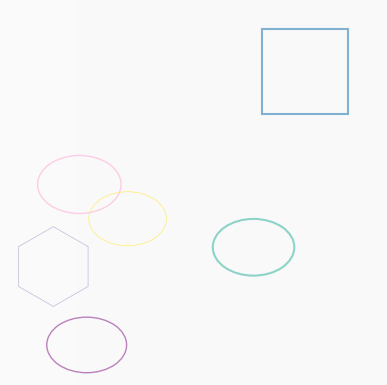[{"shape": "oval", "thickness": 1.5, "radius": 0.53, "center": [0.654, 0.358]}, {"shape": "hexagon", "thickness": 0.5, "radius": 0.52, "center": [0.138, 0.308]}, {"shape": "square", "thickness": 1.5, "radius": 0.55, "center": [0.787, 0.813]}, {"shape": "oval", "thickness": 1, "radius": 0.54, "center": [0.205, 0.521]}, {"shape": "oval", "thickness": 1, "radius": 0.52, "center": [0.224, 0.104]}, {"shape": "oval", "thickness": 0.5, "radius": 0.5, "center": [0.329, 0.432]}]